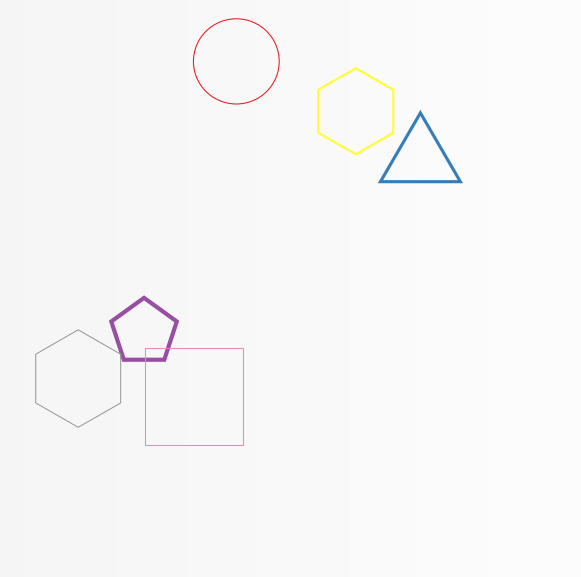[{"shape": "circle", "thickness": 0.5, "radius": 0.37, "center": [0.407, 0.893]}, {"shape": "triangle", "thickness": 1.5, "radius": 0.4, "center": [0.723, 0.724]}, {"shape": "pentagon", "thickness": 2, "radius": 0.3, "center": [0.248, 0.424]}, {"shape": "hexagon", "thickness": 1, "radius": 0.37, "center": [0.612, 0.806]}, {"shape": "square", "thickness": 0.5, "radius": 0.42, "center": [0.334, 0.313]}, {"shape": "hexagon", "thickness": 0.5, "radius": 0.42, "center": [0.135, 0.344]}]